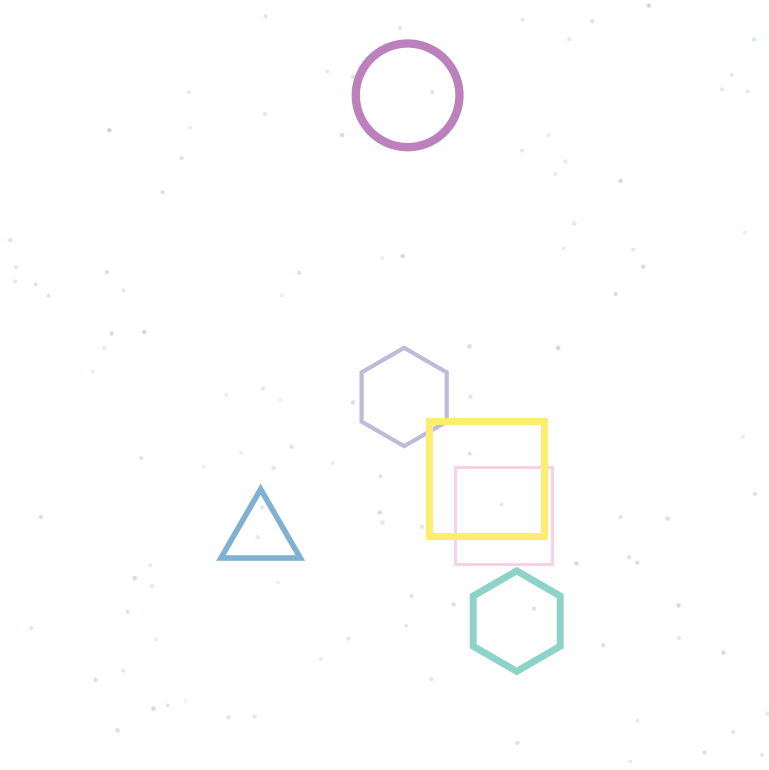[{"shape": "hexagon", "thickness": 2.5, "radius": 0.33, "center": [0.671, 0.193]}, {"shape": "hexagon", "thickness": 1.5, "radius": 0.32, "center": [0.525, 0.484]}, {"shape": "triangle", "thickness": 2, "radius": 0.3, "center": [0.338, 0.305]}, {"shape": "square", "thickness": 1, "radius": 0.32, "center": [0.654, 0.33]}, {"shape": "circle", "thickness": 3, "radius": 0.34, "center": [0.529, 0.876]}, {"shape": "square", "thickness": 2.5, "radius": 0.38, "center": [0.632, 0.379]}]